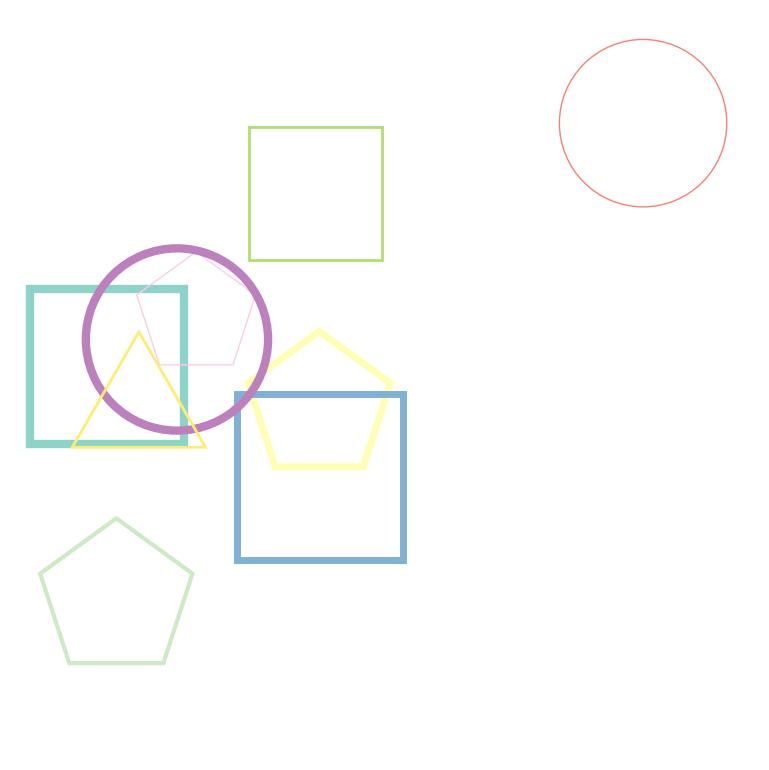[{"shape": "square", "thickness": 3, "radius": 0.5, "center": [0.139, 0.524]}, {"shape": "pentagon", "thickness": 2.5, "radius": 0.49, "center": [0.415, 0.473]}, {"shape": "circle", "thickness": 0.5, "radius": 0.54, "center": [0.835, 0.84]}, {"shape": "square", "thickness": 2.5, "radius": 0.54, "center": [0.416, 0.38]}, {"shape": "square", "thickness": 1, "radius": 0.43, "center": [0.41, 0.748]}, {"shape": "pentagon", "thickness": 0.5, "radius": 0.41, "center": [0.255, 0.592]}, {"shape": "circle", "thickness": 3, "radius": 0.59, "center": [0.23, 0.559]}, {"shape": "pentagon", "thickness": 1.5, "radius": 0.52, "center": [0.151, 0.223]}, {"shape": "triangle", "thickness": 1, "radius": 0.5, "center": [0.18, 0.469]}]